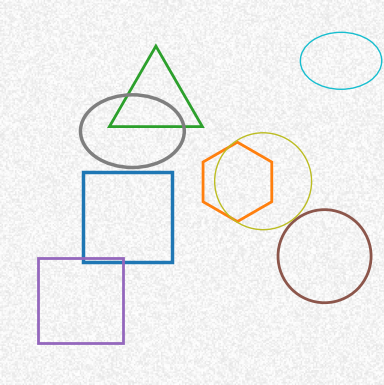[{"shape": "square", "thickness": 2.5, "radius": 0.58, "center": [0.331, 0.436]}, {"shape": "hexagon", "thickness": 2, "radius": 0.52, "center": [0.617, 0.528]}, {"shape": "triangle", "thickness": 2, "radius": 0.7, "center": [0.405, 0.741]}, {"shape": "square", "thickness": 2, "radius": 0.56, "center": [0.21, 0.22]}, {"shape": "circle", "thickness": 2, "radius": 0.6, "center": [0.843, 0.335]}, {"shape": "oval", "thickness": 2.5, "radius": 0.67, "center": [0.344, 0.659]}, {"shape": "circle", "thickness": 1, "radius": 0.63, "center": [0.683, 0.529]}, {"shape": "oval", "thickness": 1, "radius": 0.53, "center": [0.886, 0.842]}]